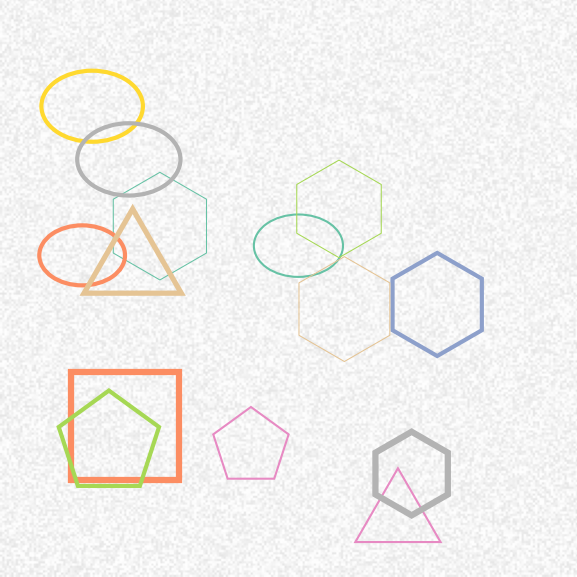[{"shape": "hexagon", "thickness": 0.5, "radius": 0.47, "center": [0.277, 0.608]}, {"shape": "oval", "thickness": 1, "radius": 0.39, "center": [0.517, 0.574]}, {"shape": "oval", "thickness": 2, "radius": 0.37, "center": [0.142, 0.557]}, {"shape": "square", "thickness": 3, "radius": 0.47, "center": [0.217, 0.262]}, {"shape": "hexagon", "thickness": 2, "radius": 0.45, "center": [0.757, 0.472]}, {"shape": "triangle", "thickness": 1, "radius": 0.43, "center": [0.689, 0.103]}, {"shape": "pentagon", "thickness": 1, "radius": 0.34, "center": [0.435, 0.226]}, {"shape": "hexagon", "thickness": 0.5, "radius": 0.42, "center": [0.587, 0.637]}, {"shape": "pentagon", "thickness": 2, "radius": 0.46, "center": [0.189, 0.232]}, {"shape": "oval", "thickness": 2, "radius": 0.44, "center": [0.16, 0.815]}, {"shape": "hexagon", "thickness": 0.5, "radius": 0.45, "center": [0.596, 0.464]}, {"shape": "triangle", "thickness": 2.5, "radius": 0.49, "center": [0.23, 0.54]}, {"shape": "hexagon", "thickness": 3, "radius": 0.36, "center": [0.713, 0.179]}, {"shape": "oval", "thickness": 2, "radius": 0.45, "center": [0.223, 0.723]}]